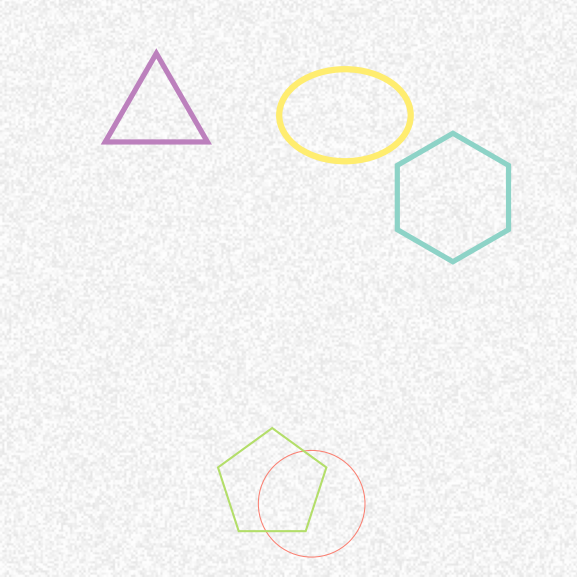[{"shape": "hexagon", "thickness": 2.5, "radius": 0.56, "center": [0.784, 0.657]}, {"shape": "circle", "thickness": 0.5, "radius": 0.46, "center": [0.54, 0.127]}, {"shape": "pentagon", "thickness": 1, "radius": 0.49, "center": [0.471, 0.159]}, {"shape": "triangle", "thickness": 2.5, "radius": 0.51, "center": [0.271, 0.804]}, {"shape": "oval", "thickness": 3, "radius": 0.57, "center": [0.597, 0.8]}]